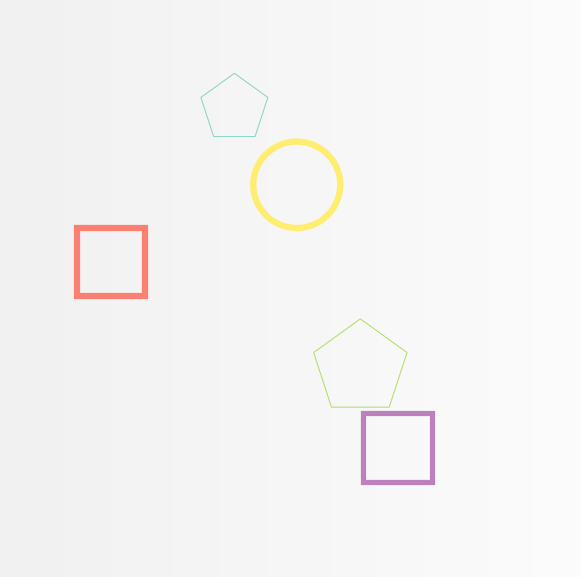[{"shape": "pentagon", "thickness": 0.5, "radius": 0.3, "center": [0.403, 0.812]}, {"shape": "square", "thickness": 3, "radius": 0.29, "center": [0.191, 0.545]}, {"shape": "pentagon", "thickness": 0.5, "radius": 0.42, "center": [0.62, 0.362]}, {"shape": "square", "thickness": 2.5, "radius": 0.3, "center": [0.684, 0.224]}, {"shape": "circle", "thickness": 3, "radius": 0.37, "center": [0.511, 0.679]}]